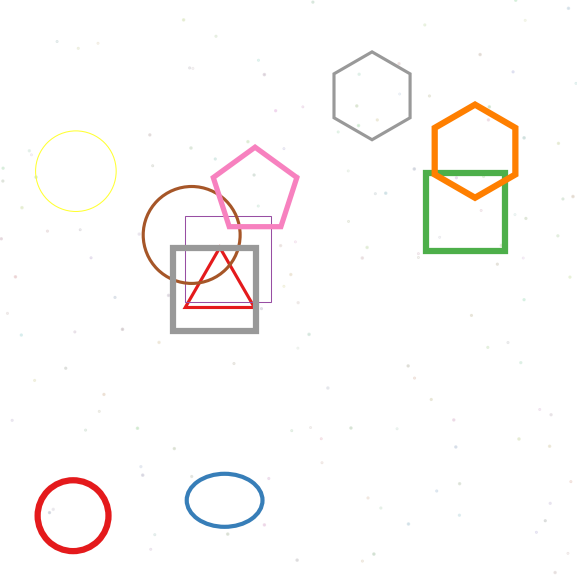[{"shape": "circle", "thickness": 3, "radius": 0.31, "center": [0.127, 0.106]}, {"shape": "triangle", "thickness": 1.5, "radius": 0.35, "center": [0.381, 0.501]}, {"shape": "oval", "thickness": 2, "radius": 0.33, "center": [0.389, 0.133]}, {"shape": "square", "thickness": 3, "radius": 0.34, "center": [0.806, 0.631]}, {"shape": "square", "thickness": 0.5, "radius": 0.37, "center": [0.395, 0.551]}, {"shape": "hexagon", "thickness": 3, "radius": 0.4, "center": [0.823, 0.737]}, {"shape": "circle", "thickness": 0.5, "radius": 0.35, "center": [0.131, 0.703]}, {"shape": "circle", "thickness": 1.5, "radius": 0.42, "center": [0.332, 0.592]}, {"shape": "pentagon", "thickness": 2.5, "radius": 0.38, "center": [0.442, 0.668]}, {"shape": "hexagon", "thickness": 1.5, "radius": 0.38, "center": [0.644, 0.833]}, {"shape": "square", "thickness": 3, "radius": 0.36, "center": [0.372, 0.498]}]